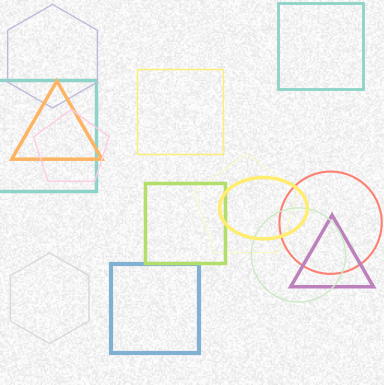[{"shape": "square", "thickness": 2, "radius": 0.56, "center": [0.833, 0.88]}, {"shape": "square", "thickness": 2.5, "radius": 0.72, "center": [0.103, 0.649]}, {"shape": "pentagon", "thickness": 0.5, "radius": 0.71, "center": [0.64, 0.459]}, {"shape": "hexagon", "thickness": 1, "radius": 0.67, "center": [0.136, 0.854]}, {"shape": "circle", "thickness": 1.5, "radius": 0.66, "center": [0.859, 0.422]}, {"shape": "square", "thickness": 3, "radius": 0.58, "center": [0.402, 0.199]}, {"shape": "triangle", "thickness": 2.5, "radius": 0.68, "center": [0.148, 0.654]}, {"shape": "square", "thickness": 2.5, "radius": 0.52, "center": [0.481, 0.421]}, {"shape": "pentagon", "thickness": 1, "radius": 0.52, "center": [0.185, 0.612]}, {"shape": "hexagon", "thickness": 1, "radius": 0.59, "center": [0.129, 0.225]}, {"shape": "triangle", "thickness": 2.5, "radius": 0.62, "center": [0.863, 0.317]}, {"shape": "circle", "thickness": 1, "radius": 0.61, "center": [0.775, 0.338]}, {"shape": "oval", "thickness": 2.5, "radius": 0.57, "center": [0.684, 0.459]}, {"shape": "square", "thickness": 1, "radius": 0.56, "center": [0.468, 0.711]}]